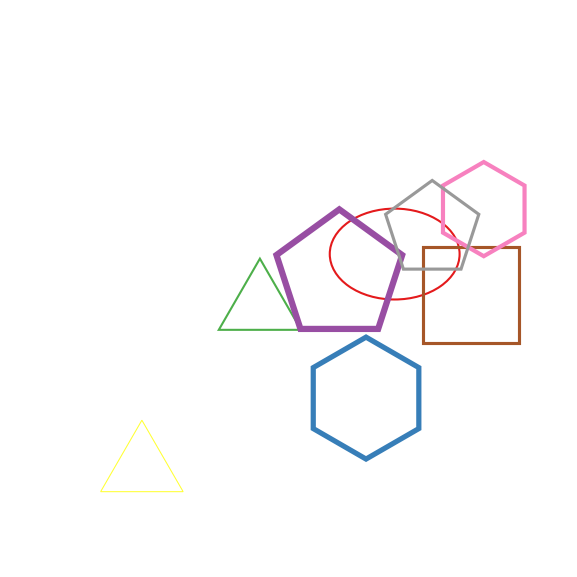[{"shape": "oval", "thickness": 1, "radius": 0.56, "center": [0.683, 0.559]}, {"shape": "hexagon", "thickness": 2.5, "radius": 0.53, "center": [0.634, 0.31]}, {"shape": "triangle", "thickness": 1, "radius": 0.41, "center": [0.45, 0.469]}, {"shape": "pentagon", "thickness": 3, "radius": 0.57, "center": [0.588, 0.522]}, {"shape": "triangle", "thickness": 0.5, "radius": 0.41, "center": [0.246, 0.189]}, {"shape": "square", "thickness": 1.5, "radius": 0.41, "center": [0.816, 0.489]}, {"shape": "hexagon", "thickness": 2, "radius": 0.41, "center": [0.838, 0.637]}, {"shape": "pentagon", "thickness": 1.5, "radius": 0.42, "center": [0.748, 0.602]}]